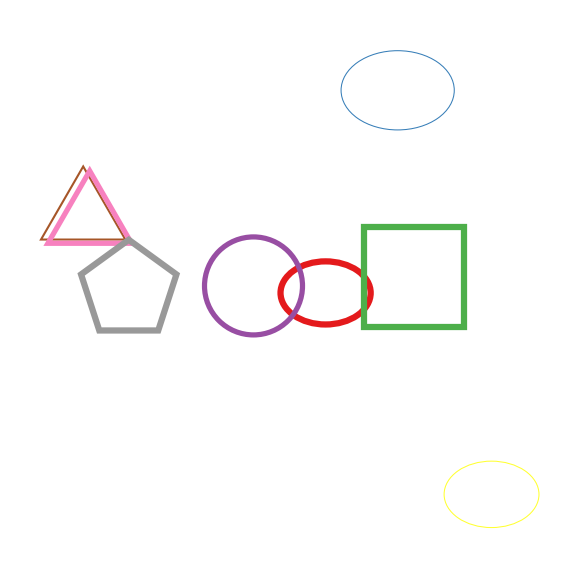[{"shape": "oval", "thickness": 3, "radius": 0.39, "center": [0.564, 0.492]}, {"shape": "oval", "thickness": 0.5, "radius": 0.49, "center": [0.689, 0.843]}, {"shape": "square", "thickness": 3, "radius": 0.43, "center": [0.717, 0.519]}, {"shape": "circle", "thickness": 2.5, "radius": 0.42, "center": [0.439, 0.504]}, {"shape": "oval", "thickness": 0.5, "radius": 0.41, "center": [0.851, 0.143]}, {"shape": "triangle", "thickness": 1, "radius": 0.42, "center": [0.144, 0.627]}, {"shape": "triangle", "thickness": 2.5, "radius": 0.42, "center": [0.155, 0.62]}, {"shape": "pentagon", "thickness": 3, "radius": 0.43, "center": [0.223, 0.497]}]